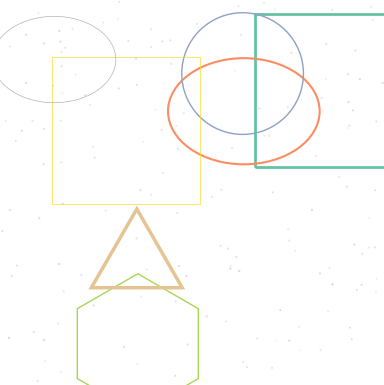[{"shape": "square", "thickness": 2, "radius": 0.99, "center": [0.86, 0.765]}, {"shape": "oval", "thickness": 1.5, "radius": 0.98, "center": [0.633, 0.711]}, {"shape": "circle", "thickness": 1, "radius": 0.79, "center": [0.63, 0.809]}, {"shape": "hexagon", "thickness": 1, "radius": 0.91, "center": [0.358, 0.107]}, {"shape": "square", "thickness": 0.5, "radius": 0.96, "center": [0.327, 0.661]}, {"shape": "triangle", "thickness": 2.5, "radius": 0.68, "center": [0.355, 0.321]}, {"shape": "oval", "thickness": 0.5, "radius": 0.8, "center": [0.141, 0.845]}]